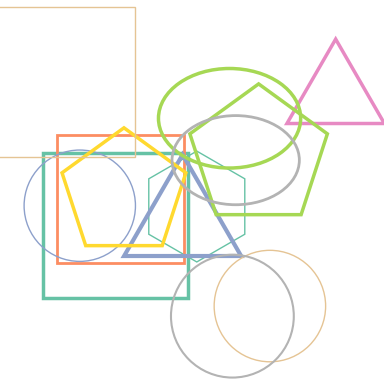[{"shape": "square", "thickness": 2.5, "radius": 0.94, "center": [0.3, 0.414]}, {"shape": "hexagon", "thickness": 1, "radius": 0.72, "center": [0.511, 0.464]}, {"shape": "square", "thickness": 2, "radius": 0.83, "center": [0.313, 0.484]}, {"shape": "triangle", "thickness": 3, "radius": 0.88, "center": [0.474, 0.423]}, {"shape": "circle", "thickness": 1, "radius": 0.72, "center": [0.207, 0.466]}, {"shape": "triangle", "thickness": 2.5, "radius": 0.73, "center": [0.872, 0.752]}, {"shape": "oval", "thickness": 2.5, "radius": 0.92, "center": [0.596, 0.693]}, {"shape": "pentagon", "thickness": 2.5, "radius": 0.94, "center": [0.672, 0.594]}, {"shape": "pentagon", "thickness": 2.5, "radius": 0.85, "center": [0.322, 0.499]}, {"shape": "circle", "thickness": 1, "radius": 0.72, "center": [0.701, 0.205]}, {"shape": "square", "thickness": 1, "radius": 0.97, "center": [0.156, 0.787]}, {"shape": "oval", "thickness": 2, "radius": 0.83, "center": [0.612, 0.584]}, {"shape": "circle", "thickness": 1.5, "radius": 0.8, "center": [0.604, 0.179]}]